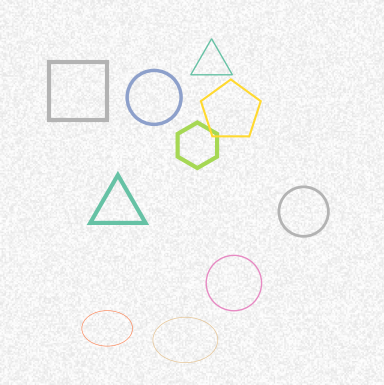[{"shape": "triangle", "thickness": 1, "radius": 0.31, "center": [0.55, 0.837]}, {"shape": "triangle", "thickness": 3, "radius": 0.41, "center": [0.306, 0.462]}, {"shape": "oval", "thickness": 0.5, "radius": 0.33, "center": [0.278, 0.147]}, {"shape": "circle", "thickness": 2.5, "radius": 0.35, "center": [0.4, 0.747]}, {"shape": "circle", "thickness": 1, "radius": 0.36, "center": [0.608, 0.265]}, {"shape": "hexagon", "thickness": 3, "radius": 0.3, "center": [0.513, 0.623]}, {"shape": "pentagon", "thickness": 1.5, "radius": 0.41, "center": [0.6, 0.712]}, {"shape": "oval", "thickness": 0.5, "radius": 0.42, "center": [0.481, 0.117]}, {"shape": "square", "thickness": 3, "radius": 0.38, "center": [0.202, 0.764]}, {"shape": "circle", "thickness": 2, "radius": 0.32, "center": [0.789, 0.45]}]